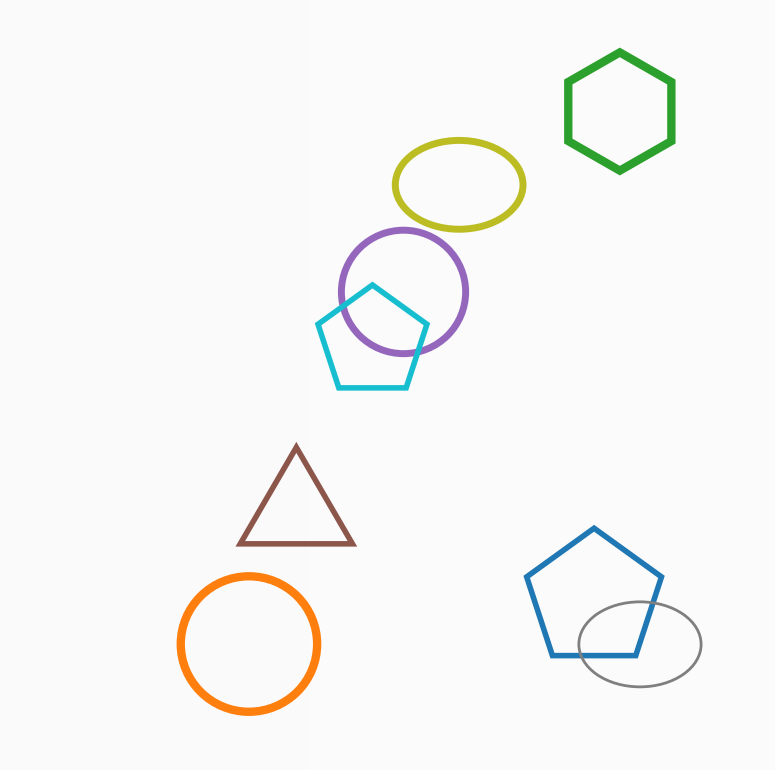[{"shape": "pentagon", "thickness": 2, "radius": 0.46, "center": [0.767, 0.223]}, {"shape": "circle", "thickness": 3, "radius": 0.44, "center": [0.321, 0.164]}, {"shape": "hexagon", "thickness": 3, "radius": 0.38, "center": [0.8, 0.855]}, {"shape": "circle", "thickness": 2.5, "radius": 0.4, "center": [0.521, 0.621]}, {"shape": "triangle", "thickness": 2, "radius": 0.42, "center": [0.382, 0.335]}, {"shape": "oval", "thickness": 1, "radius": 0.39, "center": [0.826, 0.163]}, {"shape": "oval", "thickness": 2.5, "radius": 0.41, "center": [0.592, 0.76]}, {"shape": "pentagon", "thickness": 2, "radius": 0.37, "center": [0.481, 0.556]}]